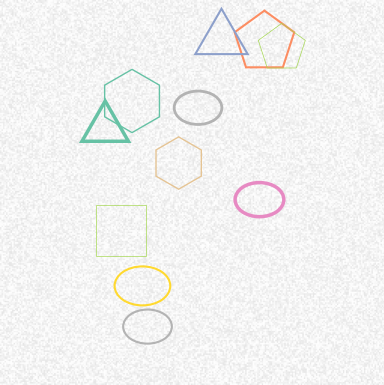[{"shape": "hexagon", "thickness": 1, "radius": 0.41, "center": [0.343, 0.738]}, {"shape": "triangle", "thickness": 2.5, "radius": 0.35, "center": [0.273, 0.668]}, {"shape": "pentagon", "thickness": 1.5, "radius": 0.41, "center": [0.687, 0.891]}, {"shape": "triangle", "thickness": 1.5, "radius": 0.39, "center": [0.575, 0.899]}, {"shape": "oval", "thickness": 2.5, "radius": 0.32, "center": [0.674, 0.481]}, {"shape": "pentagon", "thickness": 0.5, "radius": 0.32, "center": [0.732, 0.875]}, {"shape": "square", "thickness": 0.5, "radius": 0.33, "center": [0.315, 0.401]}, {"shape": "oval", "thickness": 1.5, "radius": 0.36, "center": [0.37, 0.257]}, {"shape": "hexagon", "thickness": 1, "radius": 0.34, "center": [0.464, 0.577]}, {"shape": "oval", "thickness": 2, "radius": 0.31, "center": [0.514, 0.72]}, {"shape": "oval", "thickness": 1.5, "radius": 0.32, "center": [0.383, 0.152]}]